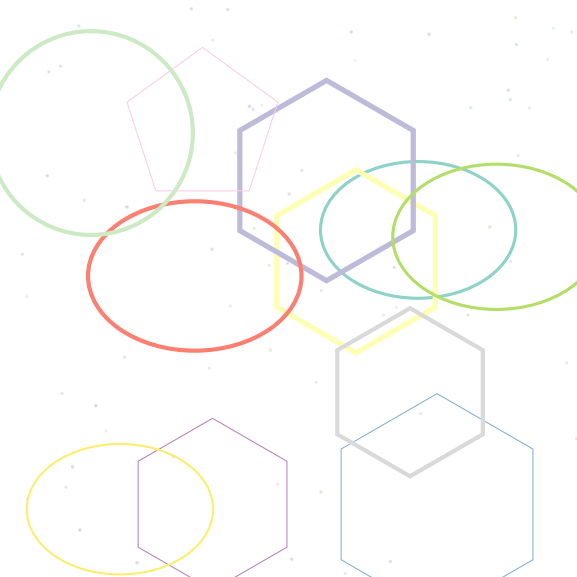[{"shape": "oval", "thickness": 1.5, "radius": 0.85, "center": [0.724, 0.601]}, {"shape": "hexagon", "thickness": 2.5, "radius": 0.79, "center": [0.617, 0.547]}, {"shape": "hexagon", "thickness": 2.5, "radius": 0.87, "center": [0.565, 0.687]}, {"shape": "oval", "thickness": 2, "radius": 0.92, "center": [0.337, 0.521]}, {"shape": "hexagon", "thickness": 0.5, "radius": 0.96, "center": [0.757, 0.126]}, {"shape": "oval", "thickness": 1.5, "radius": 0.9, "center": [0.86, 0.589]}, {"shape": "pentagon", "thickness": 0.5, "radius": 0.69, "center": [0.351, 0.78]}, {"shape": "hexagon", "thickness": 2, "radius": 0.73, "center": [0.71, 0.32]}, {"shape": "hexagon", "thickness": 0.5, "radius": 0.74, "center": [0.368, 0.126]}, {"shape": "circle", "thickness": 2, "radius": 0.88, "center": [0.158, 0.769]}, {"shape": "oval", "thickness": 1, "radius": 0.81, "center": [0.208, 0.117]}]